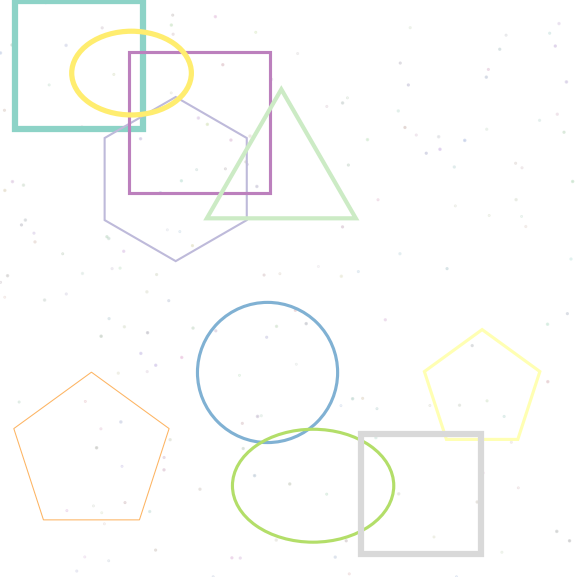[{"shape": "square", "thickness": 3, "radius": 0.56, "center": [0.137, 0.886]}, {"shape": "pentagon", "thickness": 1.5, "radius": 0.53, "center": [0.835, 0.323]}, {"shape": "hexagon", "thickness": 1, "radius": 0.71, "center": [0.304, 0.689]}, {"shape": "circle", "thickness": 1.5, "radius": 0.61, "center": [0.463, 0.354]}, {"shape": "pentagon", "thickness": 0.5, "radius": 0.71, "center": [0.158, 0.213]}, {"shape": "oval", "thickness": 1.5, "radius": 0.7, "center": [0.542, 0.158]}, {"shape": "square", "thickness": 3, "radius": 0.52, "center": [0.73, 0.144]}, {"shape": "square", "thickness": 1.5, "radius": 0.61, "center": [0.346, 0.788]}, {"shape": "triangle", "thickness": 2, "radius": 0.74, "center": [0.487, 0.696]}, {"shape": "oval", "thickness": 2.5, "radius": 0.52, "center": [0.228, 0.873]}]